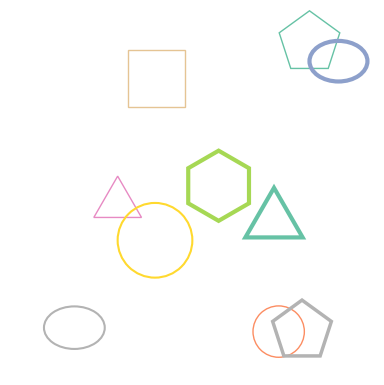[{"shape": "triangle", "thickness": 3, "radius": 0.43, "center": [0.712, 0.426]}, {"shape": "pentagon", "thickness": 1, "radius": 0.41, "center": [0.804, 0.889]}, {"shape": "circle", "thickness": 1, "radius": 0.33, "center": [0.724, 0.139]}, {"shape": "oval", "thickness": 3, "radius": 0.38, "center": [0.879, 0.841]}, {"shape": "triangle", "thickness": 1, "radius": 0.36, "center": [0.306, 0.471]}, {"shape": "hexagon", "thickness": 3, "radius": 0.46, "center": [0.568, 0.518]}, {"shape": "circle", "thickness": 1.5, "radius": 0.49, "center": [0.403, 0.376]}, {"shape": "square", "thickness": 1, "radius": 0.37, "center": [0.407, 0.795]}, {"shape": "pentagon", "thickness": 2.5, "radius": 0.4, "center": [0.784, 0.14]}, {"shape": "oval", "thickness": 1.5, "radius": 0.39, "center": [0.193, 0.149]}]